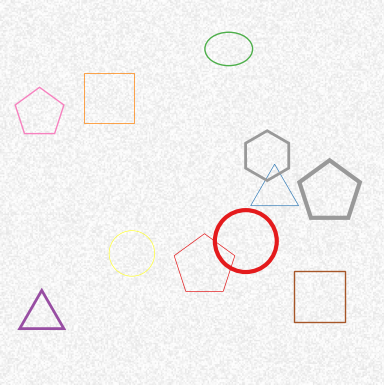[{"shape": "pentagon", "thickness": 0.5, "radius": 0.41, "center": [0.531, 0.31]}, {"shape": "circle", "thickness": 3, "radius": 0.4, "center": [0.638, 0.374]}, {"shape": "triangle", "thickness": 0.5, "radius": 0.36, "center": [0.713, 0.502]}, {"shape": "oval", "thickness": 1, "radius": 0.31, "center": [0.594, 0.873]}, {"shape": "triangle", "thickness": 2, "radius": 0.33, "center": [0.108, 0.18]}, {"shape": "square", "thickness": 0.5, "radius": 0.32, "center": [0.284, 0.747]}, {"shape": "circle", "thickness": 0.5, "radius": 0.3, "center": [0.343, 0.342]}, {"shape": "square", "thickness": 1, "radius": 0.33, "center": [0.83, 0.231]}, {"shape": "pentagon", "thickness": 1, "radius": 0.33, "center": [0.103, 0.707]}, {"shape": "pentagon", "thickness": 3, "radius": 0.41, "center": [0.856, 0.501]}, {"shape": "hexagon", "thickness": 2, "radius": 0.32, "center": [0.694, 0.596]}]